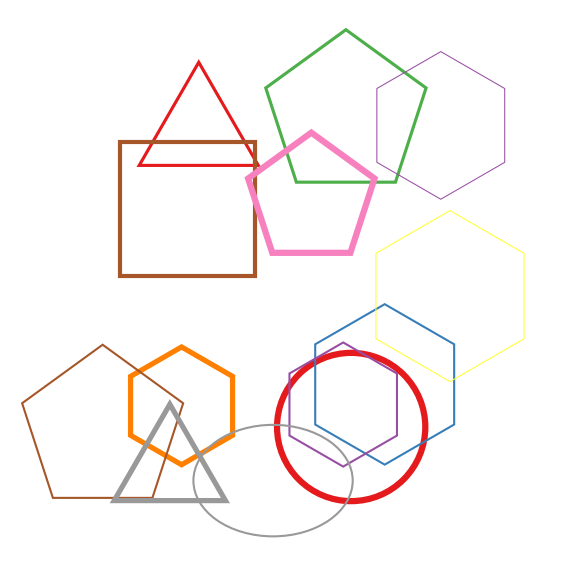[{"shape": "triangle", "thickness": 1.5, "radius": 0.6, "center": [0.344, 0.772]}, {"shape": "circle", "thickness": 3, "radius": 0.64, "center": [0.608, 0.26]}, {"shape": "hexagon", "thickness": 1, "radius": 0.69, "center": [0.666, 0.333]}, {"shape": "pentagon", "thickness": 1.5, "radius": 0.73, "center": [0.599, 0.802]}, {"shape": "hexagon", "thickness": 1, "radius": 0.54, "center": [0.594, 0.299]}, {"shape": "hexagon", "thickness": 0.5, "radius": 0.64, "center": [0.763, 0.782]}, {"shape": "hexagon", "thickness": 2.5, "radius": 0.51, "center": [0.314, 0.296]}, {"shape": "hexagon", "thickness": 0.5, "radius": 0.74, "center": [0.779, 0.486]}, {"shape": "square", "thickness": 2, "radius": 0.58, "center": [0.325, 0.637]}, {"shape": "pentagon", "thickness": 1, "radius": 0.73, "center": [0.178, 0.256]}, {"shape": "pentagon", "thickness": 3, "radius": 0.58, "center": [0.539, 0.654]}, {"shape": "oval", "thickness": 1, "radius": 0.69, "center": [0.473, 0.167]}, {"shape": "triangle", "thickness": 2.5, "radius": 0.56, "center": [0.294, 0.188]}]